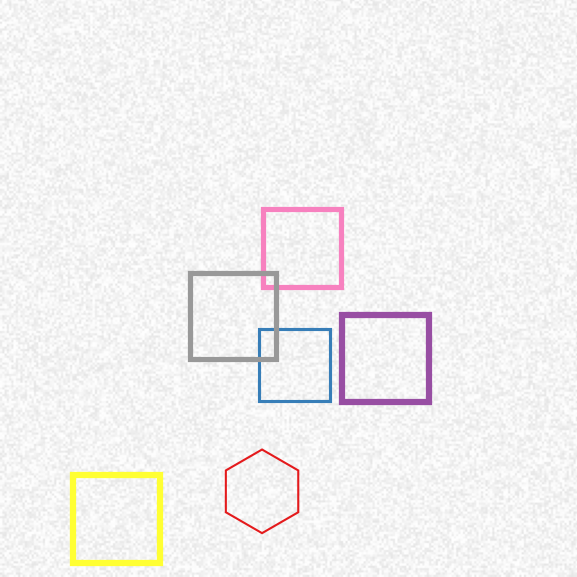[{"shape": "hexagon", "thickness": 1, "radius": 0.36, "center": [0.454, 0.148]}, {"shape": "square", "thickness": 1.5, "radius": 0.31, "center": [0.51, 0.367]}, {"shape": "square", "thickness": 3, "radius": 0.38, "center": [0.667, 0.378]}, {"shape": "square", "thickness": 3, "radius": 0.38, "center": [0.201, 0.101]}, {"shape": "square", "thickness": 2.5, "radius": 0.34, "center": [0.522, 0.57]}, {"shape": "square", "thickness": 2.5, "radius": 0.37, "center": [0.404, 0.452]}]